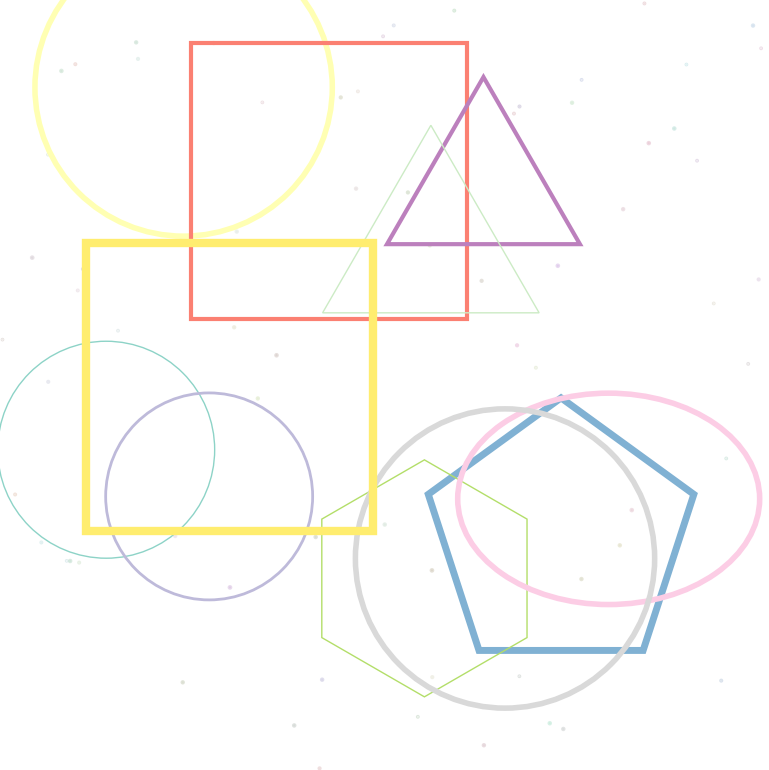[{"shape": "circle", "thickness": 0.5, "radius": 0.7, "center": [0.138, 0.416]}, {"shape": "circle", "thickness": 2, "radius": 0.97, "center": [0.238, 0.886]}, {"shape": "circle", "thickness": 1, "radius": 0.67, "center": [0.272, 0.355]}, {"shape": "square", "thickness": 1.5, "radius": 0.9, "center": [0.427, 0.765]}, {"shape": "pentagon", "thickness": 2.5, "radius": 0.91, "center": [0.729, 0.302]}, {"shape": "hexagon", "thickness": 0.5, "radius": 0.77, "center": [0.551, 0.249]}, {"shape": "oval", "thickness": 2, "radius": 0.98, "center": [0.79, 0.352]}, {"shape": "circle", "thickness": 2, "radius": 0.97, "center": [0.656, 0.275]}, {"shape": "triangle", "thickness": 1.5, "radius": 0.72, "center": [0.628, 0.755]}, {"shape": "triangle", "thickness": 0.5, "radius": 0.81, "center": [0.56, 0.675]}, {"shape": "square", "thickness": 3, "radius": 0.93, "center": [0.298, 0.497]}]